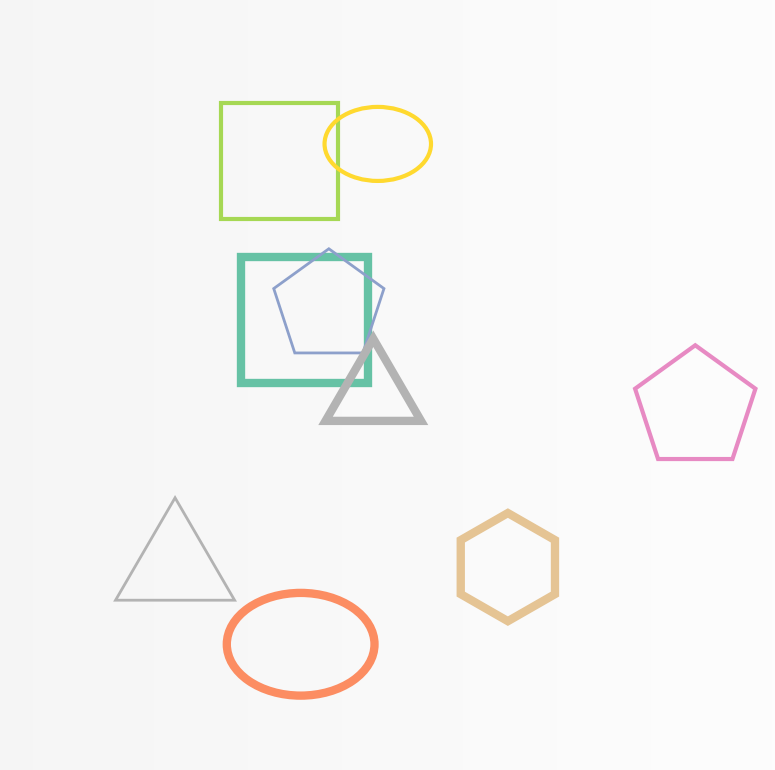[{"shape": "square", "thickness": 3, "radius": 0.41, "center": [0.393, 0.585]}, {"shape": "oval", "thickness": 3, "radius": 0.48, "center": [0.388, 0.163]}, {"shape": "pentagon", "thickness": 1, "radius": 0.37, "center": [0.424, 0.602]}, {"shape": "pentagon", "thickness": 1.5, "radius": 0.41, "center": [0.897, 0.47]}, {"shape": "square", "thickness": 1.5, "radius": 0.38, "center": [0.361, 0.792]}, {"shape": "oval", "thickness": 1.5, "radius": 0.34, "center": [0.487, 0.813]}, {"shape": "hexagon", "thickness": 3, "radius": 0.35, "center": [0.655, 0.264]}, {"shape": "triangle", "thickness": 3, "radius": 0.36, "center": [0.482, 0.489]}, {"shape": "triangle", "thickness": 1, "radius": 0.44, "center": [0.226, 0.265]}]